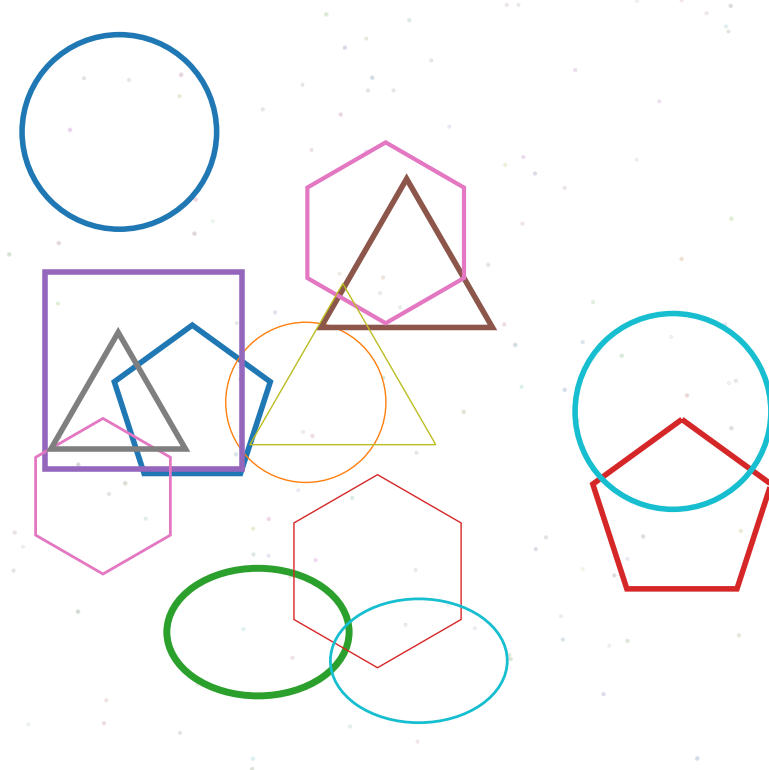[{"shape": "circle", "thickness": 2, "radius": 0.63, "center": [0.155, 0.829]}, {"shape": "pentagon", "thickness": 2, "radius": 0.53, "center": [0.25, 0.471]}, {"shape": "circle", "thickness": 0.5, "radius": 0.52, "center": [0.397, 0.477]}, {"shape": "oval", "thickness": 2.5, "radius": 0.59, "center": [0.335, 0.179]}, {"shape": "hexagon", "thickness": 0.5, "radius": 0.63, "center": [0.49, 0.258]}, {"shape": "pentagon", "thickness": 2, "radius": 0.61, "center": [0.886, 0.334]}, {"shape": "square", "thickness": 2, "radius": 0.64, "center": [0.186, 0.519]}, {"shape": "triangle", "thickness": 2, "radius": 0.64, "center": [0.528, 0.639]}, {"shape": "hexagon", "thickness": 1, "radius": 0.51, "center": [0.134, 0.356]}, {"shape": "hexagon", "thickness": 1.5, "radius": 0.59, "center": [0.501, 0.698]}, {"shape": "triangle", "thickness": 2, "radius": 0.5, "center": [0.153, 0.467]}, {"shape": "triangle", "thickness": 0.5, "radius": 0.7, "center": [0.445, 0.492]}, {"shape": "oval", "thickness": 1, "radius": 0.57, "center": [0.544, 0.142]}, {"shape": "circle", "thickness": 2, "radius": 0.64, "center": [0.874, 0.466]}]